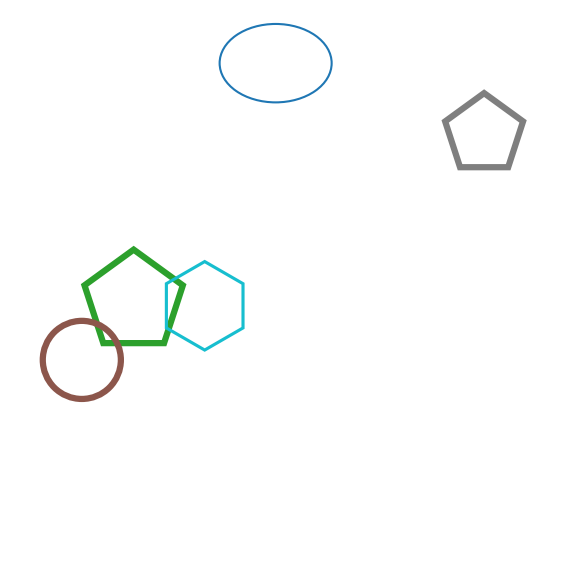[{"shape": "oval", "thickness": 1, "radius": 0.48, "center": [0.477, 0.89]}, {"shape": "pentagon", "thickness": 3, "radius": 0.45, "center": [0.231, 0.477]}, {"shape": "circle", "thickness": 3, "radius": 0.34, "center": [0.142, 0.376]}, {"shape": "pentagon", "thickness": 3, "radius": 0.35, "center": [0.838, 0.767]}, {"shape": "hexagon", "thickness": 1.5, "radius": 0.38, "center": [0.354, 0.47]}]